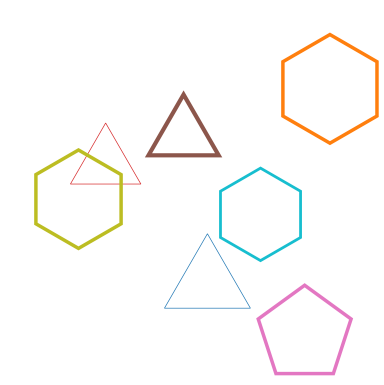[{"shape": "triangle", "thickness": 0.5, "radius": 0.64, "center": [0.539, 0.264]}, {"shape": "hexagon", "thickness": 2.5, "radius": 0.71, "center": [0.857, 0.769]}, {"shape": "triangle", "thickness": 0.5, "radius": 0.53, "center": [0.274, 0.575]}, {"shape": "triangle", "thickness": 3, "radius": 0.53, "center": [0.477, 0.649]}, {"shape": "pentagon", "thickness": 2.5, "radius": 0.63, "center": [0.791, 0.132]}, {"shape": "hexagon", "thickness": 2.5, "radius": 0.64, "center": [0.204, 0.483]}, {"shape": "hexagon", "thickness": 2, "radius": 0.6, "center": [0.677, 0.443]}]